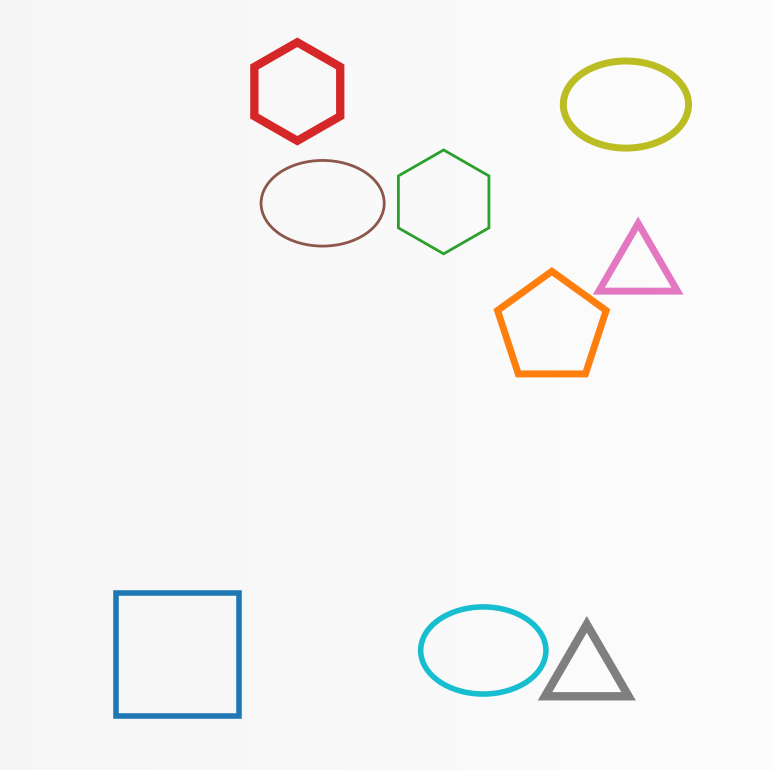[{"shape": "square", "thickness": 2, "radius": 0.4, "center": [0.229, 0.15]}, {"shape": "pentagon", "thickness": 2.5, "radius": 0.37, "center": [0.712, 0.574]}, {"shape": "hexagon", "thickness": 1, "radius": 0.34, "center": [0.572, 0.738]}, {"shape": "hexagon", "thickness": 3, "radius": 0.32, "center": [0.384, 0.881]}, {"shape": "oval", "thickness": 1, "radius": 0.4, "center": [0.416, 0.736]}, {"shape": "triangle", "thickness": 2.5, "radius": 0.29, "center": [0.823, 0.651]}, {"shape": "triangle", "thickness": 3, "radius": 0.31, "center": [0.757, 0.127]}, {"shape": "oval", "thickness": 2.5, "radius": 0.4, "center": [0.808, 0.864]}, {"shape": "oval", "thickness": 2, "radius": 0.4, "center": [0.624, 0.155]}]